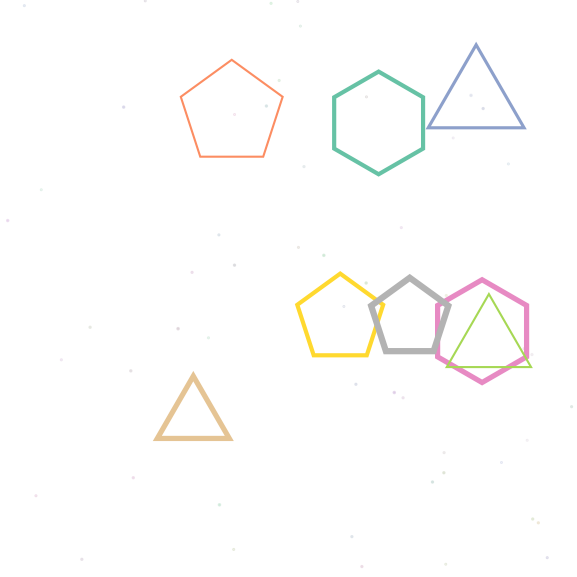[{"shape": "hexagon", "thickness": 2, "radius": 0.44, "center": [0.656, 0.786]}, {"shape": "pentagon", "thickness": 1, "radius": 0.46, "center": [0.401, 0.803]}, {"shape": "triangle", "thickness": 1.5, "radius": 0.48, "center": [0.824, 0.826]}, {"shape": "hexagon", "thickness": 2.5, "radius": 0.44, "center": [0.835, 0.426]}, {"shape": "triangle", "thickness": 1, "radius": 0.42, "center": [0.847, 0.406]}, {"shape": "pentagon", "thickness": 2, "radius": 0.39, "center": [0.589, 0.447]}, {"shape": "triangle", "thickness": 2.5, "radius": 0.36, "center": [0.335, 0.276]}, {"shape": "pentagon", "thickness": 3, "radius": 0.35, "center": [0.71, 0.448]}]